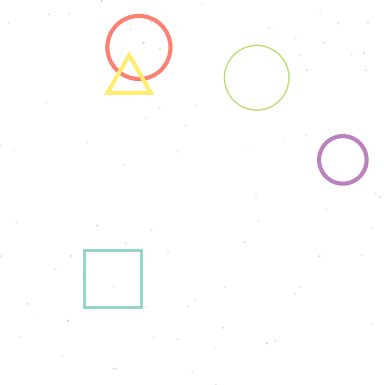[{"shape": "square", "thickness": 2, "radius": 0.37, "center": [0.291, 0.277]}, {"shape": "circle", "thickness": 3, "radius": 0.41, "center": [0.361, 0.877]}, {"shape": "circle", "thickness": 1, "radius": 0.42, "center": [0.667, 0.798]}, {"shape": "circle", "thickness": 3, "radius": 0.31, "center": [0.89, 0.585]}, {"shape": "triangle", "thickness": 3, "radius": 0.33, "center": [0.336, 0.791]}]